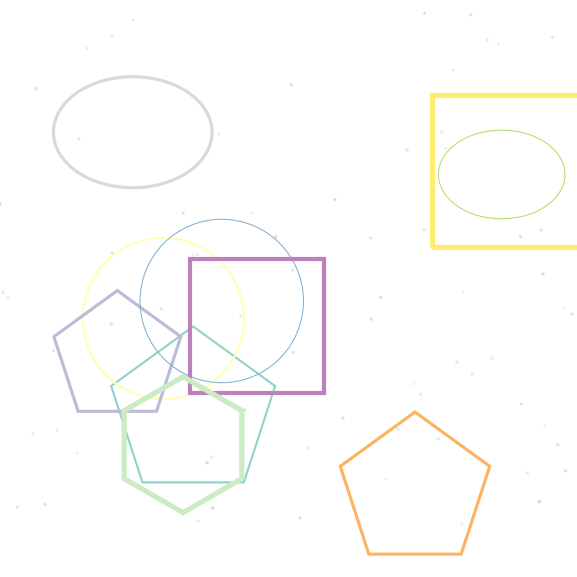[{"shape": "pentagon", "thickness": 1, "radius": 0.75, "center": [0.334, 0.285]}, {"shape": "circle", "thickness": 1, "radius": 0.7, "center": [0.283, 0.448]}, {"shape": "pentagon", "thickness": 1.5, "radius": 0.58, "center": [0.203, 0.38]}, {"shape": "circle", "thickness": 0.5, "radius": 0.71, "center": [0.384, 0.478]}, {"shape": "pentagon", "thickness": 1.5, "radius": 0.68, "center": [0.719, 0.15]}, {"shape": "oval", "thickness": 0.5, "radius": 0.55, "center": [0.869, 0.697]}, {"shape": "oval", "thickness": 1.5, "radius": 0.69, "center": [0.23, 0.77]}, {"shape": "square", "thickness": 2, "radius": 0.58, "center": [0.445, 0.434]}, {"shape": "hexagon", "thickness": 2.5, "radius": 0.59, "center": [0.317, 0.229]}, {"shape": "square", "thickness": 2.5, "radius": 0.66, "center": [0.879, 0.704]}]